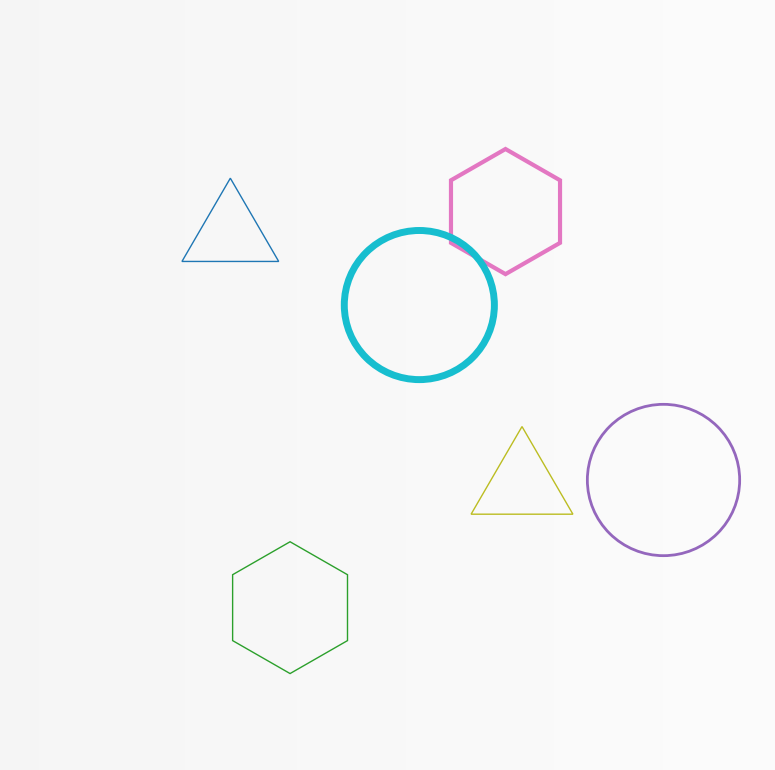[{"shape": "triangle", "thickness": 0.5, "radius": 0.36, "center": [0.297, 0.696]}, {"shape": "hexagon", "thickness": 0.5, "radius": 0.43, "center": [0.374, 0.211]}, {"shape": "circle", "thickness": 1, "radius": 0.49, "center": [0.856, 0.377]}, {"shape": "hexagon", "thickness": 1.5, "radius": 0.41, "center": [0.652, 0.725]}, {"shape": "triangle", "thickness": 0.5, "radius": 0.38, "center": [0.674, 0.37]}, {"shape": "circle", "thickness": 2.5, "radius": 0.48, "center": [0.541, 0.604]}]